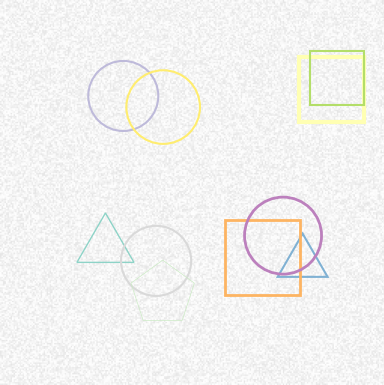[{"shape": "triangle", "thickness": 1, "radius": 0.43, "center": [0.274, 0.361]}, {"shape": "square", "thickness": 3, "radius": 0.43, "center": [0.861, 0.768]}, {"shape": "circle", "thickness": 1.5, "radius": 0.45, "center": [0.32, 0.751]}, {"shape": "triangle", "thickness": 1.5, "radius": 0.37, "center": [0.786, 0.318]}, {"shape": "square", "thickness": 2, "radius": 0.49, "center": [0.682, 0.332]}, {"shape": "square", "thickness": 1.5, "radius": 0.35, "center": [0.875, 0.797]}, {"shape": "circle", "thickness": 1.5, "radius": 0.46, "center": [0.406, 0.322]}, {"shape": "circle", "thickness": 2, "radius": 0.5, "center": [0.735, 0.388]}, {"shape": "pentagon", "thickness": 0.5, "radius": 0.43, "center": [0.423, 0.238]}, {"shape": "circle", "thickness": 1.5, "radius": 0.48, "center": [0.424, 0.722]}]